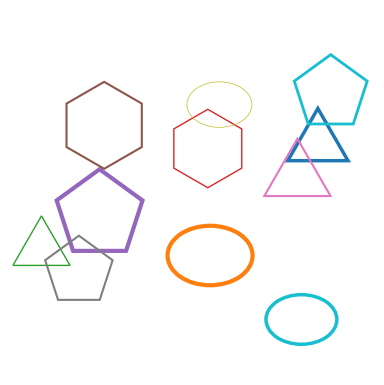[{"shape": "triangle", "thickness": 2.5, "radius": 0.45, "center": [0.826, 0.628]}, {"shape": "oval", "thickness": 3, "radius": 0.55, "center": [0.546, 0.336]}, {"shape": "triangle", "thickness": 1, "radius": 0.43, "center": [0.108, 0.353]}, {"shape": "hexagon", "thickness": 1, "radius": 0.51, "center": [0.54, 0.614]}, {"shape": "pentagon", "thickness": 3, "radius": 0.59, "center": [0.259, 0.443]}, {"shape": "hexagon", "thickness": 1.5, "radius": 0.56, "center": [0.271, 0.674]}, {"shape": "triangle", "thickness": 1.5, "radius": 0.5, "center": [0.773, 0.54]}, {"shape": "pentagon", "thickness": 1.5, "radius": 0.46, "center": [0.205, 0.296]}, {"shape": "oval", "thickness": 0.5, "radius": 0.42, "center": [0.57, 0.728]}, {"shape": "oval", "thickness": 2.5, "radius": 0.46, "center": [0.783, 0.17]}, {"shape": "pentagon", "thickness": 2, "radius": 0.5, "center": [0.859, 0.759]}]